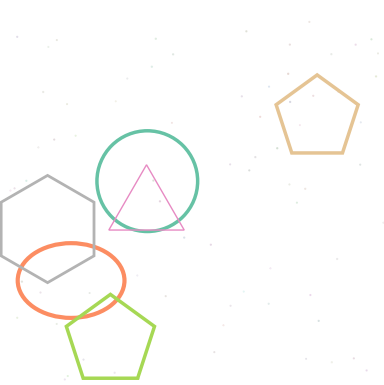[{"shape": "circle", "thickness": 2.5, "radius": 0.65, "center": [0.383, 0.529]}, {"shape": "oval", "thickness": 3, "radius": 0.69, "center": [0.185, 0.271]}, {"shape": "triangle", "thickness": 1, "radius": 0.57, "center": [0.381, 0.459]}, {"shape": "pentagon", "thickness": 2.5, "radius": 0.6, "center": [0.287, 0.115]}, {"shape": "pentagon", "thickness": 2.5, "radius": 0.56, "center": [0.824, 0.693]}, {"shape": "hexagon", "thickness": 2, "radius": 0.7, "center": [0.124, 0.405]}]